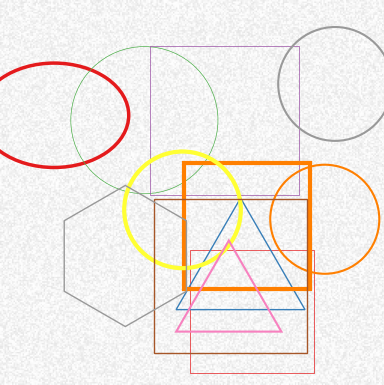[{"shape": "oval", "thickness": 2.5, "radius": 0.97, "center": [0.141, 0.701]}, {"shape": "square", "thickness": 0.5, "radius": 0.8, "center": [0.654, 0.191]}, {"shape": "triangle", "thickness": 1, "radius": 0.97, "center": [0.625, 0.292]}, {"shape": "circle", "thickness": 0.5, "radius": 0.96, "center": [0.375, 0.688]}, {"shape": "square", "thickness": 0.5, "radius": 0.97, "center": [0.584, 0.688]}, {"shape": "square", "thickness": 3, "radius": 0.82, "center": [0.641, 0.413]}, {"shape": "circle", "thickness": 1.5, "radius": 0.71, "center": [0.844, 0.431]}, {"shape": "circle", "thickness": 3, "radius": 0.76, "center": [0.474, 0.455]}, {"shape": "square", "thickness": 1, "radius": 1.0, "center": [0.598, 0.284]}, {"shape": "triangle", "thickness": 1.5, "radius": 0.79, "center": [0.594, 0.218]}, {"shape": "circle", "thickness": 1.5, "radius": 0.74, "center": [0.87, 0.782]}, {"shape": "hexagon", "thickness": 1, "radius": 0.92, "center": [0.326, 0.335]}]